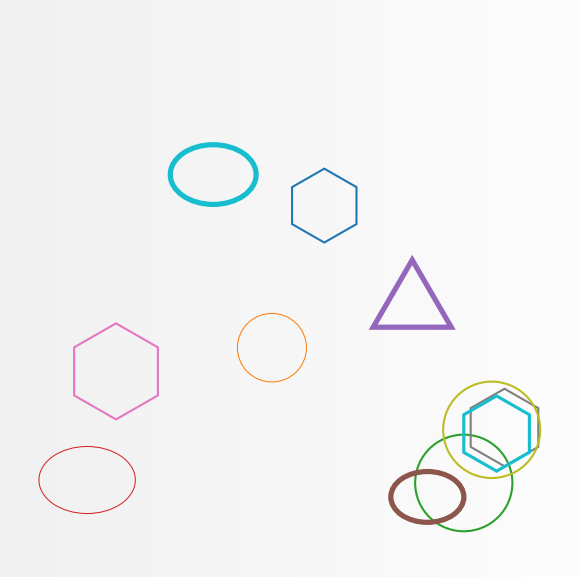[{"shape": "hexagon", "thickness": 1, "radius": 0.32, "center": [0.558, 0.643]}, {"shape": "circle", "thickness": 0.5, "radius": 0.3, "center": [0.468, 0.397]}, {"shape": "circle", "thickness": 1, "radius": 0.42, "center": [0.798, 0.163]}, {"shape": "oval", "thickness": 0.5, "radius": 0.41, "center": [0.15, 0.168]}, {"shape": "triangle", "thickness": 2.5, "radius": 0.39, "center": [0.709, 0.471]}, {"shape": "oval", "thickness": 2.5, "radius": 0.31, "center": [0.735, 0.139]}, {"shape": "hexagon", "thickness": 1, "radius": 0.42, "center": [0.2, 0.356]}, {"shape": "hexagon", "thickness": 1, "radius": 0.34, "center": [0.868, 0.259]}, {"shape": "circle", "thickness": 1, "radius": 0.42, "center": [0.846, 0.255]}, {"shape": "oval", "thickness": 2.5, "radius": 0.37, "center": [0.367, 0.697]}, {"shape": "hexagon", "thickness": 1.5, "radius": 0.33, "center": [0.854, 0.248]}]